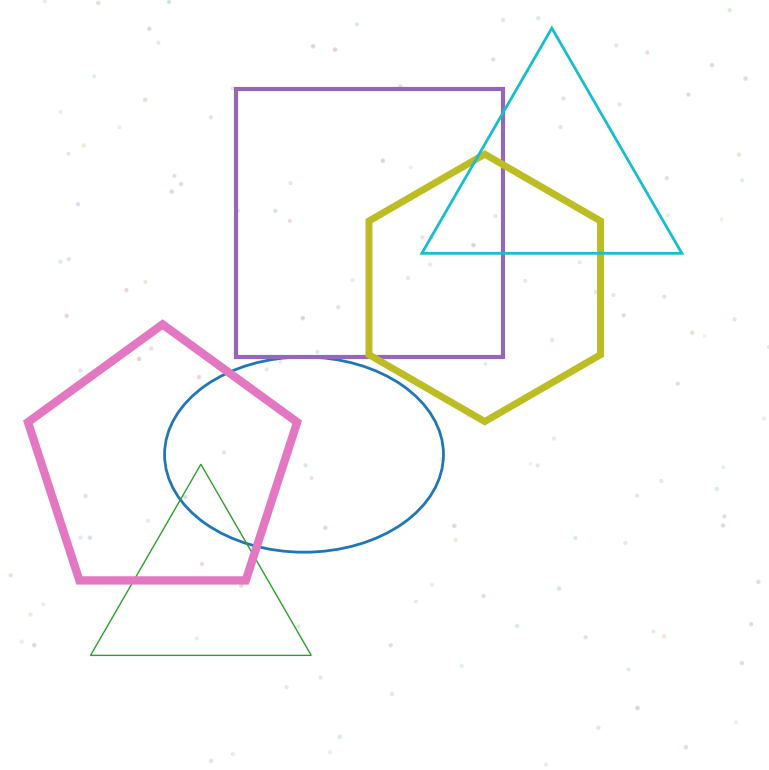[{"shape": "oval", "thickness": 1, "radius": 0.91, "center": [0.395, 0.41]}, {"shape": "triangle", "thickness": 0.5, "radius": 0.83, "center": [0.261, 0.232]}, {"shape": "square", "thickness": 1.5, "radius": 0.87, "center": [0.48, 0.71]}, {"shape": "pentagon", "thickness": 3, "radius": 0.92, "center": [0.211, 0.395]}, {"shape": "hexagon", "thickness": 2.5, "radius": 0.87, "center": [0.63, 0.626]}, {"shape": "triangle", "thickness": 1, "radius": 0.97, "center": [0.717, 0.769]}]